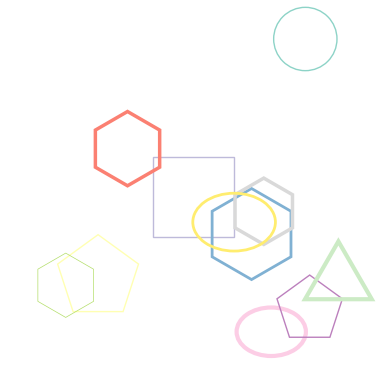[{"shape": "circle", "thickness": 1, "radius": 0.41, "center": [0.793, 0.899]}, {"shape": "pentagon", "thickness": 1, "radius": 0.55, "center": [0.255, 0.28]}, {"shape": "square", "thickness": 1, "radius": 0.52, "center": [0.502, 0.489]}, {"shape": "hexagon", "thickness": 2.5, "radius": 0.48, "center": [0.331, 0.614]}, {"shape": "hexagon", "thickness": 2, "radius": 0.59, "center": [0.653, 0.392]}, {"shape": "hexagon", "thickness": 0.5, "radius": 0.42, "center": [0.171, 0.259]}, {"shape": "oval", "thickness": 3, "radius": 0.45, "center": [0.705, 0.138]}, {"shape": "hexagon", "thickness": 2.5, "radius": 0.43, "center": [0.685, 0.451]}, {"shape": "pentagon", "thickness": 1, "radius": 0.45, "center": [0.804, 0.196]}, {"shape": "triangle", "thickness": 3, "radius": 0.5, "center": [0.879, 0.273]}, {"shape": "oval", "thickness": 2, "radius": 0.54, "center": [0.608, 0.423]}]